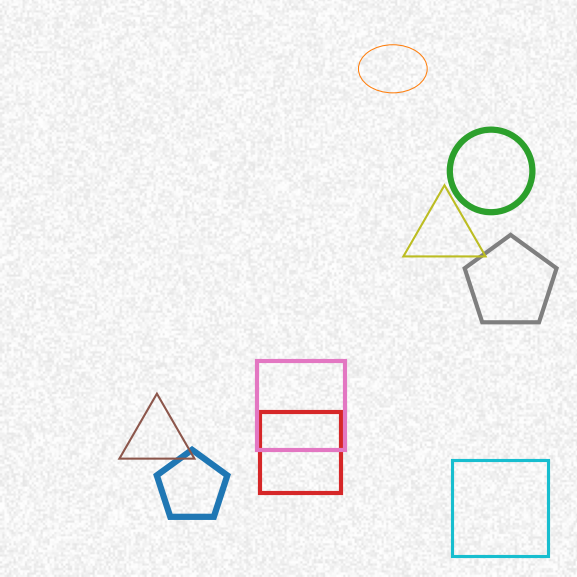[{"shape": "pentagon", "thickness": 3, "radius": 0.32, "center": [0.333, 0.156]}, {"shape": "oval", "thickness": 0.5, "radius": 0.3, "center": [0.68, 0.88]}, {"shape": "circle", "thickness": 3, "radius": 0.36, "center": [0.85, 0.703]}, {"shape": "square", "thickness": 2, "radius": 0.35, "center": [0.52, 0.216]}, {"shape": "triangle", "thickness": 1, "radius": 0.38, "center": [0.272, 0.242]}, {"shape": "square", "thickness": 2, "radius": 0.38, "center": [0.521, 0.297]}, {"shape": "pentagon", "thickness": 2, "radius": 0.42, "center": [0.884, 0.509]}, {"shape": "triangle", "thickness": 1, "radius": 0.41, "center": [0.77, 0.596]}, {"shape": "square", "thickness": 1.5, "radius": 0.41, "center": [0.866, 0.119]}]